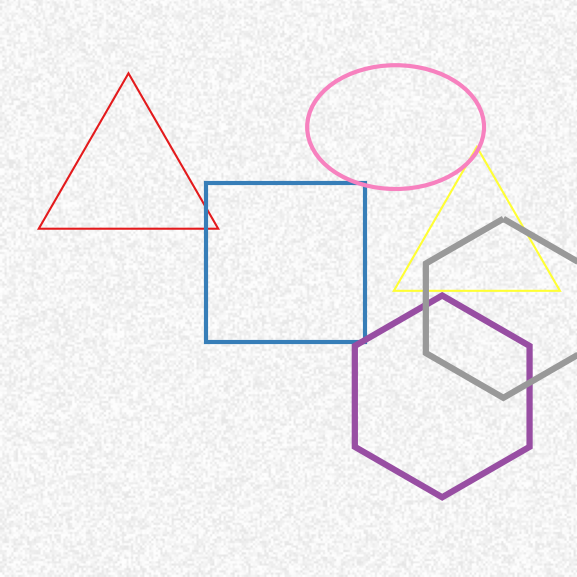[{"shape": "triangle", "thickness": 1, "radius": 0.9, "center": [0.222, 0.693]}, {"shape": "square", "thickness": 2, "radius": 0.69, "center": [0.495, 0.545]}, {"shape": "hexagon", "thickness": 3, "radius": 0.87, "center": [0.766, 0.313]}, {"shape": "triangle", "thickness": 1, "radius": 0.83, "center": [0.826, 0.579]}, {"shape": "oval", "thickness": 2, "radius": 0.77, "center": [0.685, 0.779]}, {"shape": "hexagon", "thickness": 3, "radius": 0.78, "center": [0.872, 0.465]}]